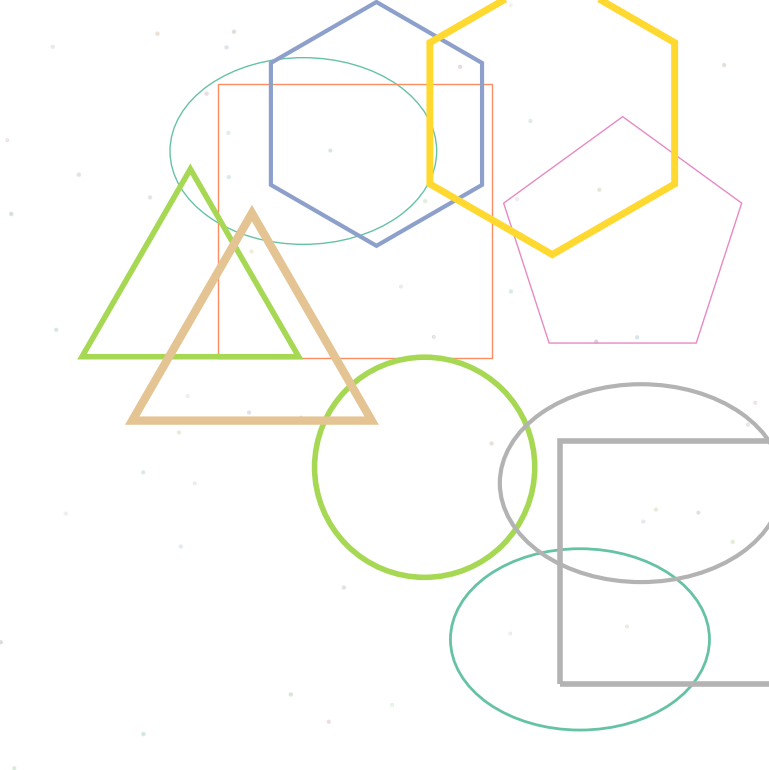[{"shape": "oval", "thickness": 0.5, "radius": 0.87, "center": [0.394, 0.804]}, {"shape": "oval", "thickness": 1, "radius": 0.84, "center": [0.753, 0.17]}, {"shape": "square", "thickness": 0.5, "radius": 0.89, "center": [0.461, 0.713]}, {"shape": "hexagon", "thickness": 1.5, "radius": 0.79, "center": [0.489, 0.839]}, {"shape": "pentagon", "thickness": 0.5, "radius": 0.81, "center": [0.809, 0.686]}, {"shape": "triangle", "thickness": 2, "radius": 0.81, "center": [0.247, 0.618]}, {"shape": "circle", "thickness": 2, "radius": 0.71, "center": [0.551, 0.393]}, {"shape": "hexagon", "thickness": 2.5, "radius": 0.92, "center": [0.717, 0.853]}, {"shape": "triangle", "thickness": 3, "radius": 0.9, "center": [0.327, 0.544]}, {"shape": "square", "thickness": 2, "radius": 0.79, "center": [0.884, 0.269]}, {"shape": "oval", "thickness": 1.5, "radius": 0.92, "center": [0.833, 0.373]}]